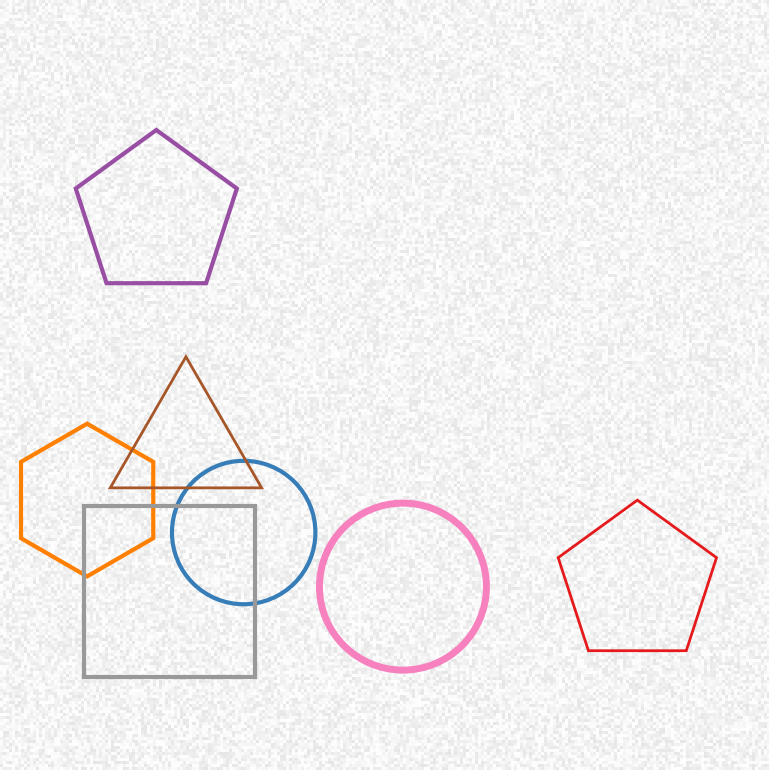[{"shape": "pentagon", "thickness": 1, "radius": 0.54, "center": [0.828, 0.242]}, {"shape": "circle", "thickness": 1.5, "radius": 0.47, "center": [0.316, 0.308]}, {"shape": "pentagon", "thickness": 1.5, "radius": 0.55, "center": [0.203, 0.721]}, {"shape": "hexagon", "thickness": 1.5, "radius": 0.5, "center": [0.113, 0.351]}, {"shape": "triangle", "thickness": 1, "radius": 0.57, "center": [0.241, 0.423]}, {"shape": "circle", "thickness": 2.5, "radius": 0.54, "center": [0.523, 0.238]}, {"shape": "square", "thickness": 1.5, "radius": 0.56, "center": [0.22, 0.232]}]